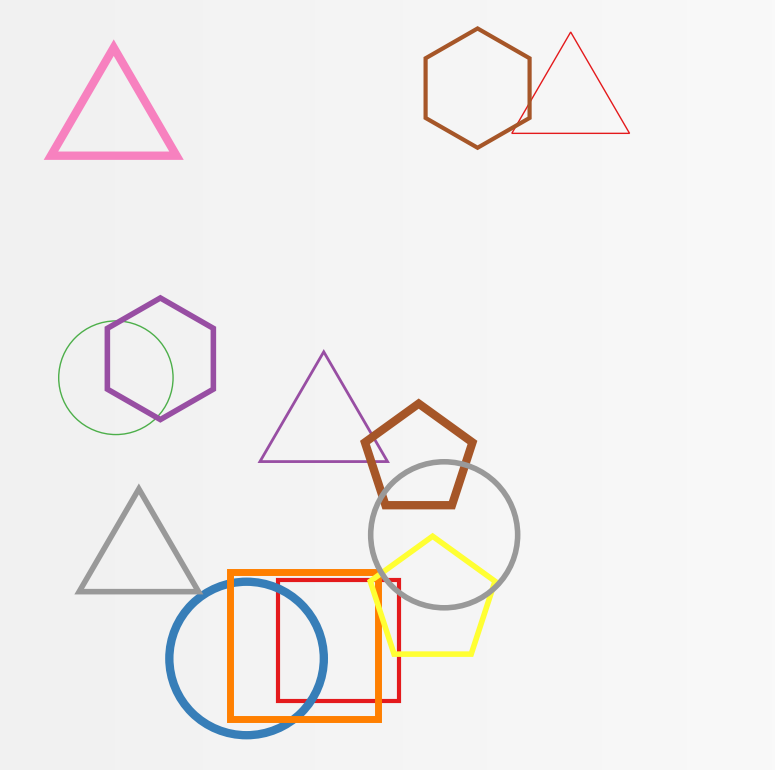[{"shape": "square", "thickness": 1.5, "radius": 0.39, "center": [0.437, 0.168]}, {"shape": "triangle", "thickness": 0.5, "radius": 0.44, "center": [0.736, 0.871]}, {"shape": "circle", "thickness": 3, "radius": 0.5, "center": [0.318, 0.145]}, {"shape": "circle", "thickness": 0.5, "radius": 0.37, "center": [0.15, 0.509]}, {"shape": "hexagon", "thickness": 2, "radius": 0.39, "center": [0.207, 0.534]}, {"shape": "triangle", "thickness": 1, "radius": 0.48, "center": [0.418, 0.448]}, {"shape": "square", "thickness": 2.5, "radius": 0.48, "center": [0.392, 0.162]}, {"shape": "pentagon", "thickness": 2, "radius": 0.42, "center": [0.558, 0.219]}, {"shape": "pentagon", "thickness": 3, "radius": 0.36, "center": [0.54, 0.403]}, {"shape": "hexagon", "thickness": 1.5, "radius": 0.39, "center": [0.616, 0.886]}, {"shape": "triangle", "thickness": 3, "radius": 0.47, "center": [0.147, 0.845]}, {"shape": "circle", "thickness": 2, "radius": 0.47, "center": [0.573, 0.305]}, {"shape": "triangle", "thickness": 2, "radius": 0.44, "center": [0.179, 0.276]}]